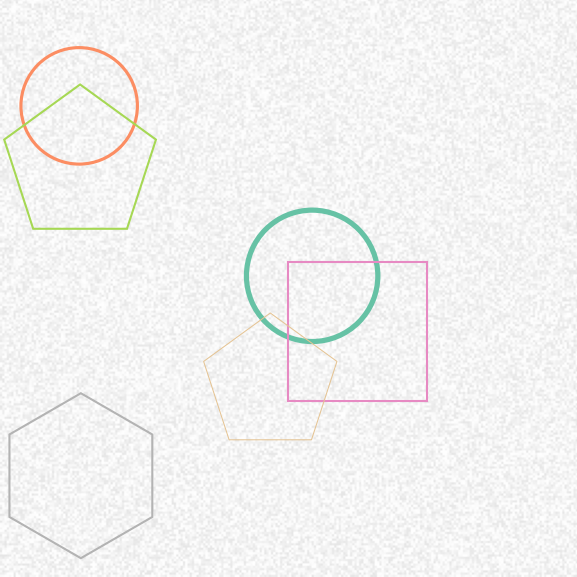[{"shape": "circle", "thickness": 2.5, "radius": 0.57, "center": [0.54, 0.521]}, {"shape": "circle", "thickness": 1.5, "radius": 0.5, "center": [0.137, 0.816]}, {"shape": "square", "thickness": 1, "radius": 0.6, "center": [0.619, 0.425]}, {"shape": "pentagon", "thickness": 1, "radius": 0.69, "center": [0.139, 0.715]}, {"shape": "pentagon", "thickness": 0.5, "radius": 0.61, "center": [0.468, 0.336]}, {"shape": "hexagon", "thickness": 1, "radius": 0.71, "center": [0.14, 0.175]}]